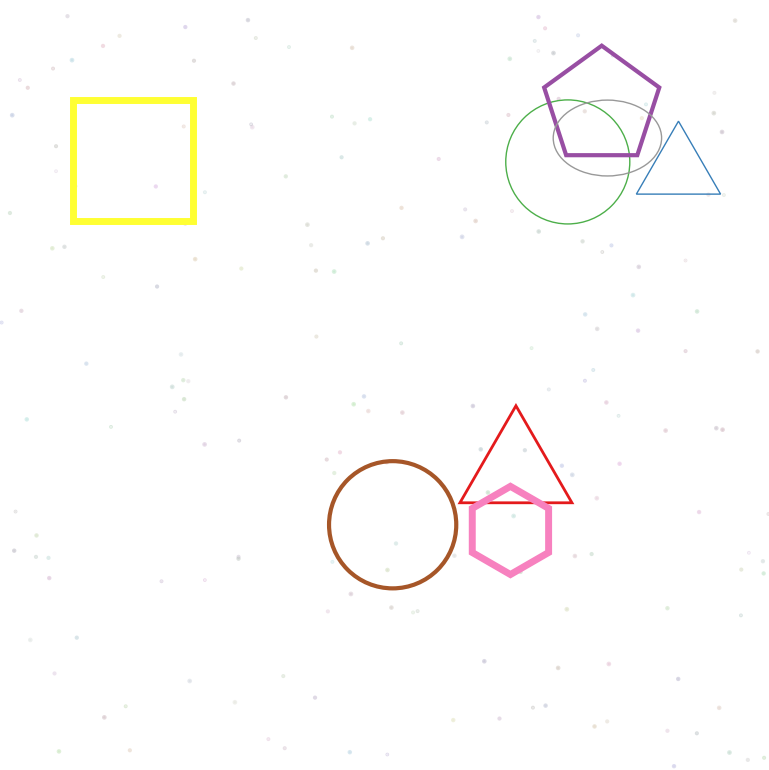[{"shape": "triangle", "thickness": 1, "radius": 0.42, "center": [0.67, 0.389]}, {"shape": "triangle", "thickness": 0.5, "radius": 0.32, "center": [0.881, 0.779]}, {"shape": "circle", "thickness": 0.5, "radius": 0.4, "center": [0.737, 0.79]}, {"shape": "pentagon", "thickness": 1.5, "radius": 0.39, "center": [0.781, 0.862]}, {"shape": "square", "thickness": 2.5, "radius": 0.39, "center": [0.173, 0.791]}, {"shape": "circle", "thickness": 1.5, "radius": 0.41, "center": [0.51, 0.318]}, {"shape": "hexagon", "thickness": 2.5, "radius": 0.29, "center": [0.663, 0.311]}, {"shape": "oval", "thickness": 0.5, "radius": 0.35, "center": [0.789, 0.821]}]